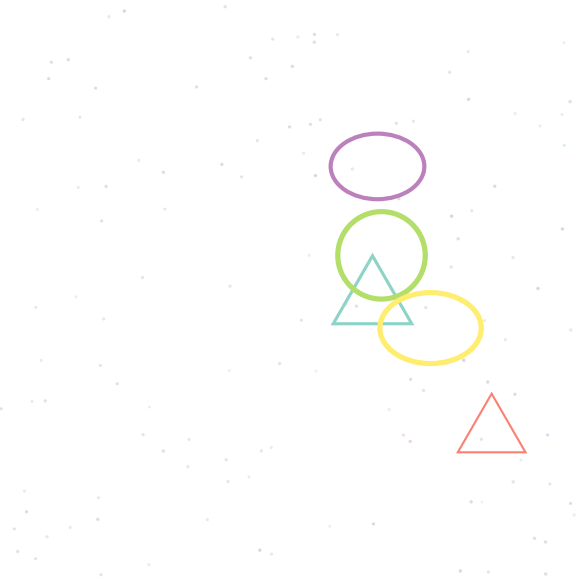[{"shape": "triangle", "thickness": 1.5, "radius": 0.39, "center": [0.645, 0.478]}, {"shape": "triangle", "thickness": 1, "radius": 0.34, "center": [0.851, 0.25]}, {"shape": "circle", "thickness": 2.5, "radius": 0.38, "center": [0.661, 0.557]}, {"shape": "oval", "thickness": 2, "radius": 0.41, "center": [0.654, 0.711]}, {"shape": "oval", "thickness": 2.5, "radius": 0.44, "center": [0.746, 0.431]}]